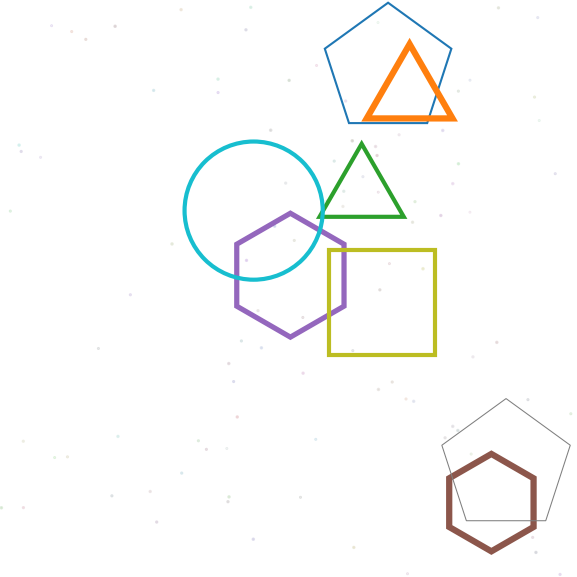[{"shape": "pentagon", "thickness": 1, "radius": 0.58, "center": [0.672, 0.879]}, {"shape": "triangle", "thickness": 3, "radius": 0.43, "center": [0.709, 0.837]}, {"shape": "triangle", "thickness": 2, "radius": 0.42, "center": [0.626, 0.666]}, {"shape": "hexagon", "thickness": 2.5, "radius": 0.54, "center": [0.503, 0.523]}, {"shape": "hexagon", "thickness": 3, "radius": 0.42, "center": [0.851, 0.129]}, {"shape": "pentagon", "thickness": 0.5, "radius": 0.58, "center": [0.876, 0.192]}, {"shape": "square", "thickness": 2, "radius": 0.46, "center": [0.662, 0.476]}, {"shape": "circle", "thickness": 2, "radius": 0.6, "center": [0.439, 0.634]}]